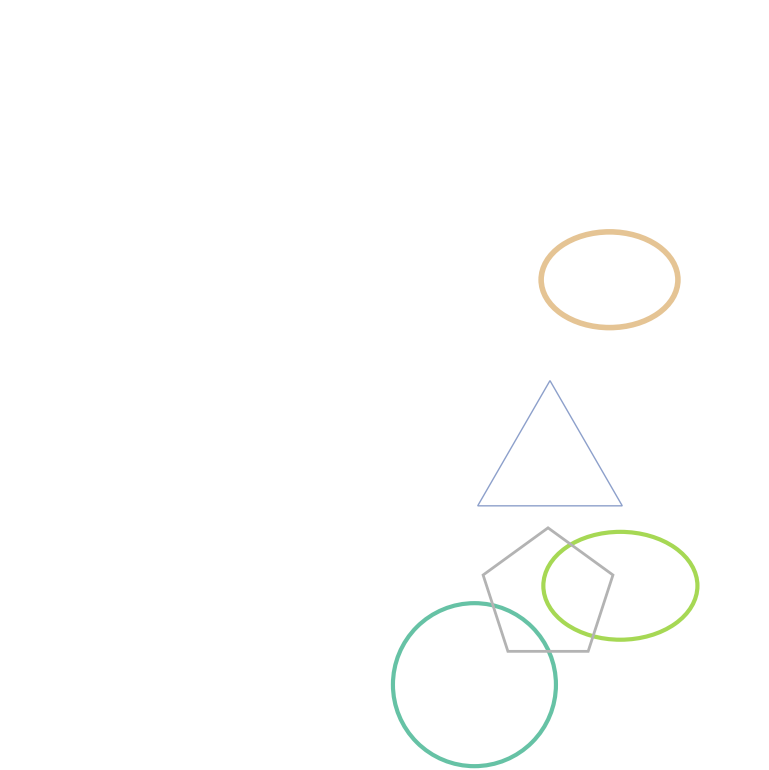[{"shape": "circle", "thickness": 1.5, "radius": 0.53, "center": [0.616, 0.111]}, {"shape": "triangle", "thickness": 0.5, "radius": 0.54, "center": [0.714, 0.397]}, {"shape": "oval", "thickness": 1.5, "radius": 0.5, "center": [0.806, 0.239]}, {"shape": "oval", "thickness": 2, "radius": 0.44, "center": [0.792, 0.637]}, {"shape": "pentagon", "thickness": 1, "radius": 0.44, "center": [0.712, 0.226]}]